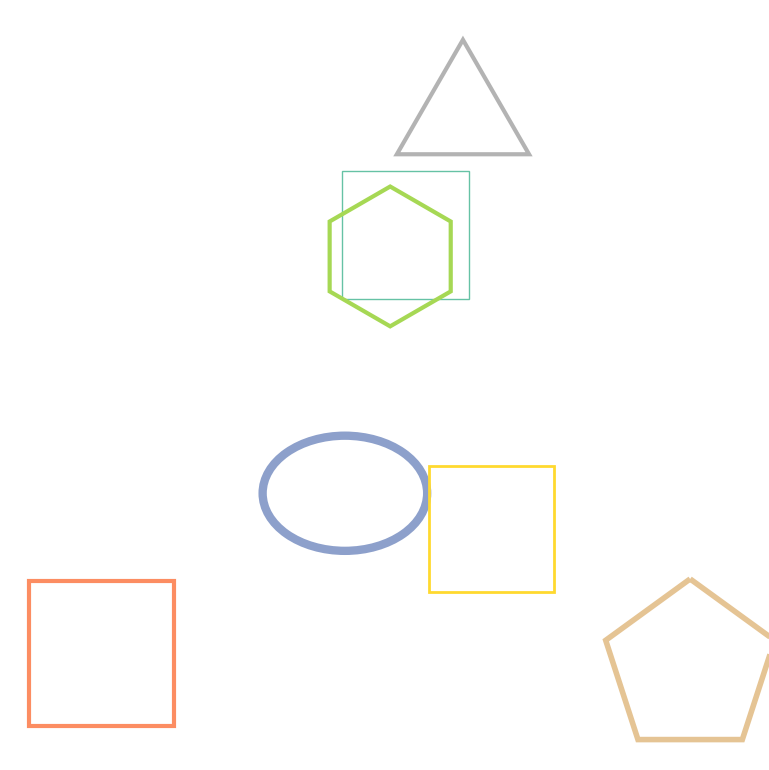[{"shape": "square", "thickness": 0.5, "radius": 0.41, "center": [0.527, 0.695]}, {"shape": "square", "thickness": 1.5, "radius": 0.47, "center": [0.131, 0.151]}, {"shape": "oval", "thickness": 3, "radius": 0.53, "center": [0.448, 0.359]}, {"shape": "hexagon", "thickness": 1.5, "radius": 0.45, "center": [0.507, 0.667]}, {"shape": "square", "thickness": 1, "radius": 0.41, "center": [0.638, 0.313]}, {"shape": "pentagon", "thickness": 2, "radius": 0.58, "center": [0.896, 0.133]}, {"shape": "triangle", "thickness": 1.5, "radius": 0.5, "center": [0.601, 0.849]}]